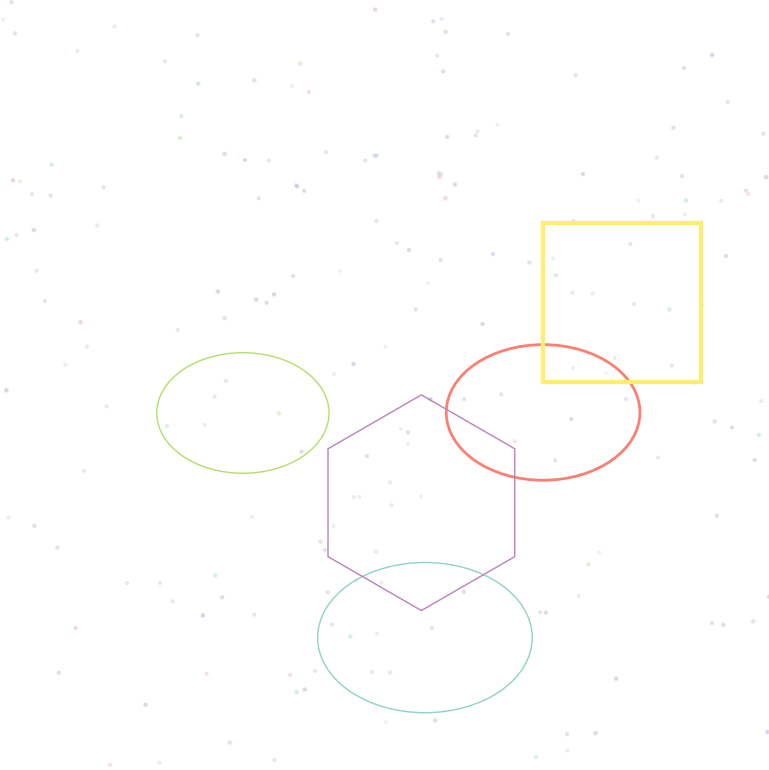[{"shape": "oval", "thickness": 0.5, "radius": 0.7, "center": [0.552, 0.172]}, {"shape": "oval", "thickness": 1, "radius": 0.63, "center": [0.705, 0.464]}, {"shape": "oval", "thickness": 0.5, "radius": 0.56, "center": [0.315, 0.464]}, {"shape": "hexagon", "thickness": 0.5, "radius": 0.7, "center": [0.547, 0.347]}, {"shape": "square", "thickness": 1.5, "radius": 0.51, "center": [0.808, 0.607]}]